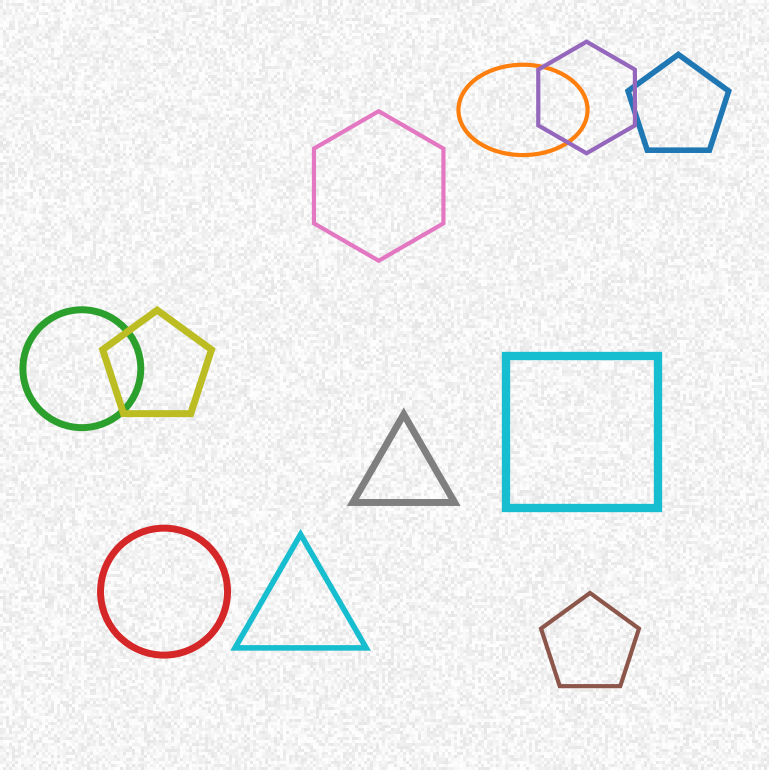[{"shape": "pentagon", "thickness": 2, "radius": 0.34, "center": [0.881, 0.861]}, {"shape": "oval", "thickness": 1.5, "radius": 0.42, "center": [0.679, 0.857]}, {"shape": "circle", "thickness": 2.5, "radius": 0.38, "center": [0.106, 0.521]}, {"shape": "circle", "thickness": 2.5, "radius": 0.41, "center": [0.213, 0.232]}, {"shape": "hexagon", "thickness": 1.5, "radius": 0.36, "center": [0.762, 0.873]}, {"shape": "pentagon", "thickness": 1.5, "radius": 0.33, "center": [0.766, 0.163]}, {"shape": "hexagon", "thickness": 1.5, "radius": 0.49, "center": [0.492, 0.758]}, {"shape": "triangle", "thickness": 2.5, "radius": 0.38, "center": [0.524, 0.386]}, {"shape": "pentagon", "thickness": 2.5, "radius": 0.37, "center": [0.204, 0.523]}, {"shape": "triangle", "thickness": 2, "radius": 0.49, "center": [0.39, 0.208]}, {"shape": "square", "thickness": 3, "radius": 0.49, "center": [0.756, 0.439]}]